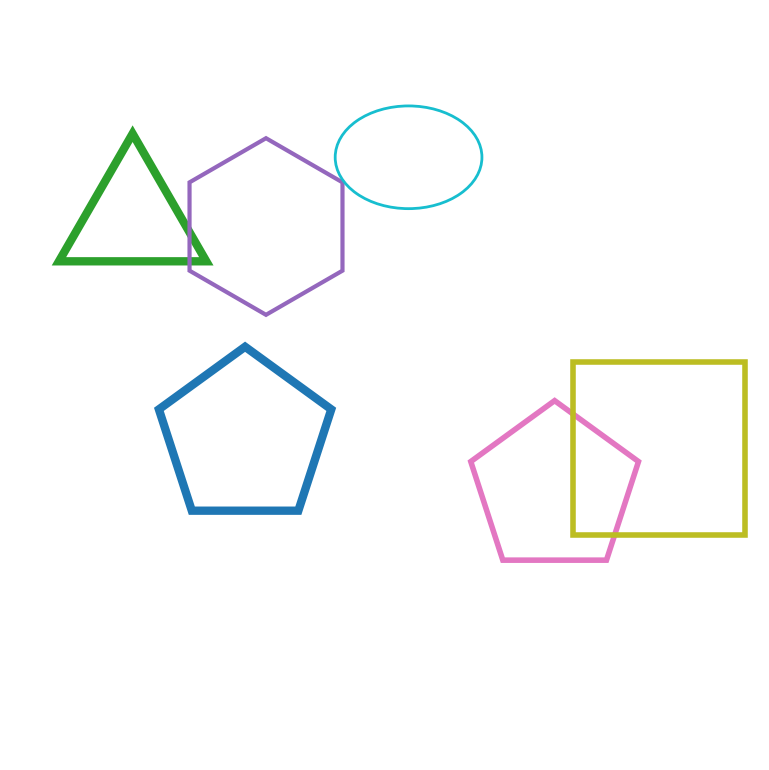[{"shape": "pentagon", "thickness": 3, "radius": 0.59, "center": [0.318, 0.432]}, {"shape": "triangle", "thickness": 3, "radius": 0.55, "center": [0.172, 0.716]}, {"shape": "hexagon", "thickness": 1.5, "radius": 0.57, "center": [0.345, 0.706]}, {"shape": "pentagon", "thickness": 2, "radius": 0.57, "center": [0.72, 0.365]}, {"shape": "square", "thickness": 2, "radius": 0.56, "center": [0.856, 0.418]}, {"shape": "oval", "thickness": 1, "radius": 0.48, "center": [0.531, 0.796]}]